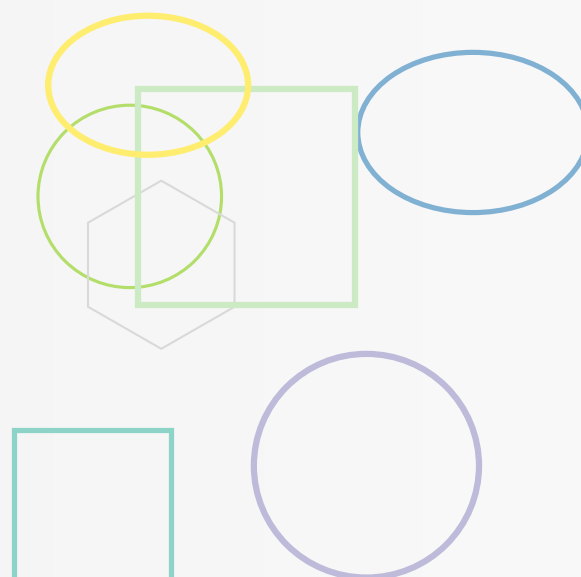[{"shape": "square", "thickness": 2.5, "radius": 0.68, "center": [0.159, 0.119]}, {"shape": "circle", "thickness": 3, "radius": 0.97, "center": [0.63, 0.193]}, {"shape": "oval", "thickness": 2.5, "radius": 0.99, "center": [0.814, 0.77]}, {"shape": "circle", "thickness": 1.5, "radius": 0.79, "center": [0.223, 0.659]}, {"shape": "hexagon", "thickness": 1, "radius": 0.73, "center": [0.277, 0.541]}, {"shape": "square", "thickness": 3, "radius": 0.94, "center": [0.424, 0.659]}, {"shape": "oval", "thickness": 3, "radius": 0.86, "center": [0.255, 0.852]}]